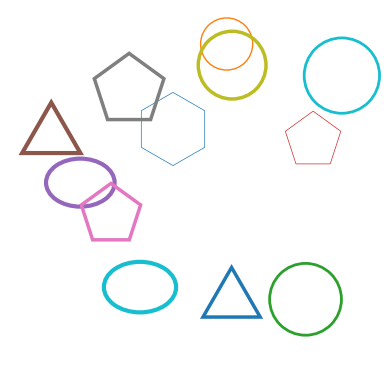[{"shape": "triangle", "thickness": 2.5, "radius": 0.43, "center": [0.602, 0.219]}, {"shape": "hexagon", "thickness": 0.5, "radius": 0.48, "center": [0.449, 0.665]}, {"shape": "circle", "thickness": 1, "radius": 0.34, "center": [0.589, 0.886]}, {"shape": "circle", "thickness": 2, "radius": 0.47, "center": [0.794, 0.223]}, {"shape": "pentagon", "thickness": 0.5, "radius": 0.38, "center": [0.813, 0.636]}, {"shape": "oval", "thickness": 3, "radius": 0.45, "center": [0.209, 0.526]}, {"shape": "triangle", "thickness": 3, "radius": 0.44, "center": [0.133, 0.646]}, {"shape": "pentagon", "thickness": 2.5, "radius": 0.41, "center": [0.288, 0.443]}, {"shape": "pentagon", "thickness": 2.5, "radius": 0.48, "center": [0.335, 0.766]}, {"shape": "circle", "thickness": 2.5, "radius": 0.44, "center": [0.603, 0.831]}, {"shape": "oval", "thickness": 3, "radius": 0.47, "center": [0.364, 0.254]}, {"shape": "circle", "thickness": 2, "radius": 0.49, "center": [0.888, 0.804]}]